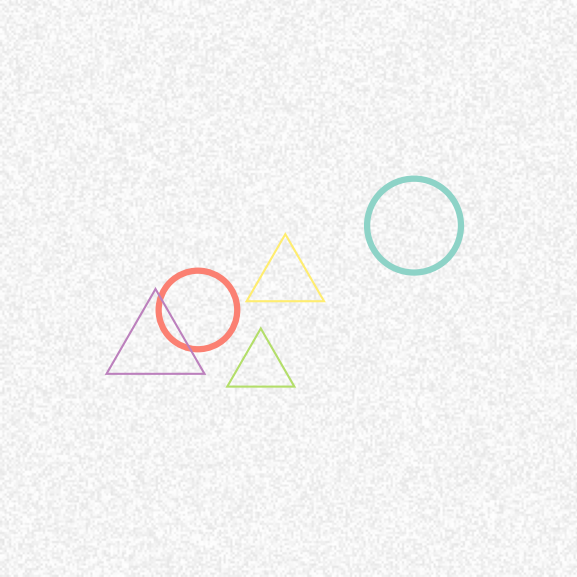[{"shape": "circle", "thickness": 3, "radius": 0.41, "center": [0.717, 0.608]}, {"shape": "circle", "thickness": 3, "radius": 0.34, "center": [0.343, 0.462]}, {"shape": "triangle", "thickness": 1, "radius": 0.34, "center": [0.452, 0.363]}, {"shape": "triangle", "thickness": 1, "radius": 0.49, "center": [0.269, 0.401]}, {"shape": "triangle", "thickness": 1, "radius": 0.39, "center": [0.494, 0.516]}]